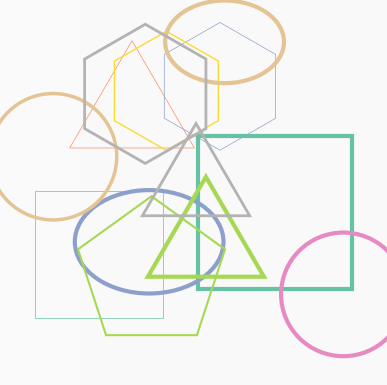[{"shape": "square", "thickness": 0.5, "radius": 0.82, "center": [0.255, 0.339]}, {"shape": "square", "thickness": 3, "radius": 0.99, "center": [0.711, 0.448]}, {"shape": "triangle", "thickness": 0.5, "radius": 0.93, "center": [0.341, 0.709]}, {"shape": "oval", "thickness": 3, "radius": 0.96, "center": [0.385, 0.372]}, {"shape": "hexagon", "thickness": 0.5, "radius": 0.83, "center": [0.568, 0.776]}, {"shape": "circle", "thickness": 3, "radius": 0.8, "center": [0.886, 0.235]}, {"shape": "pentagon", "thickness": 1.5, "radius": 1.0, "center": [0.391, 0.291]}, {"shape": "triangle", "thickness": 3, "radius": 0.86, "center": [0.531, 0.368]}, {"shape": "hexagon", "thickness": 1, "radius": 0.77, "center": [0.429, 0.764]}, {"shape": "oval", "thickness": 3, "radius": 0.77, "center": [0.58, 0.891]}, {"shape": "circle", "thickness": 2.5, "radius": 0.82, "center": [0.137, 0.593]}, {"shape": "triangle", "thickness": 2, "radius": 0.8, "center": [0.506, 0.52]}, {"shape": "hexagon", "thickness": 2, "radius": 0.9, "center": [0.375, 0.756]}]